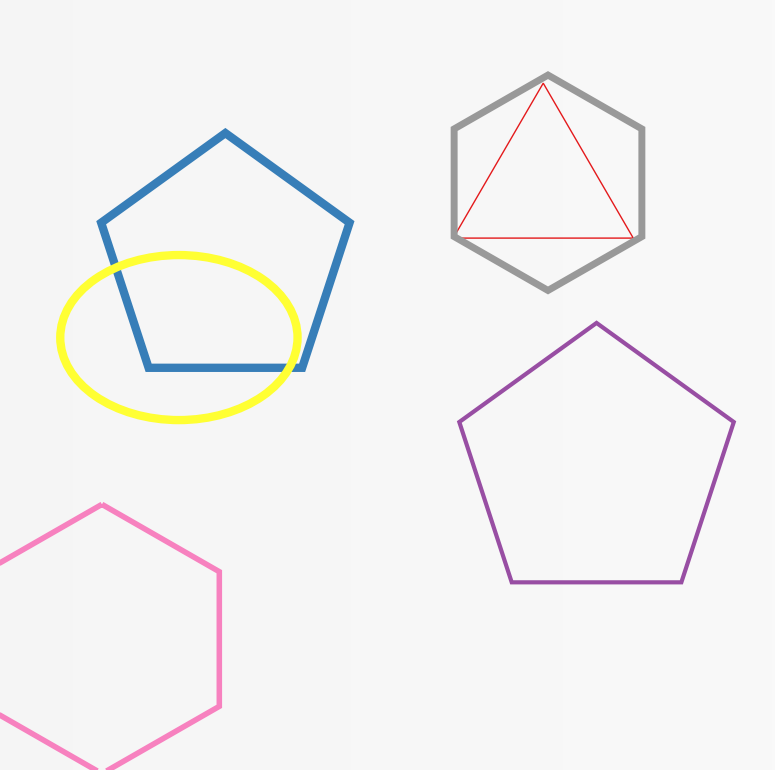[{"shape": "triangle", "thickness": 0.5, "radius": 0.67, "center": [0.701, 0.758]}, {"shape": "pentagon", "thickness": 3, "radius": 0.84, "center": [0.291, 0.659]}, {"shape": "pentagon", "thickness": 1.5, "radius": 0.93, "center": [0.77, 0.394]}, {"shape": "oval", "thickness": 3, "radius": 0.77, "center": [0.231, 0.562]}, {"shape": "hexagon", "thickness": 2, "radius": 0.87, "center": [0.132, 0.17]}, {"shape": "hexagon", "thickness": 2.5, "radius": 0.7, "center": [0.707, 0.763]}]